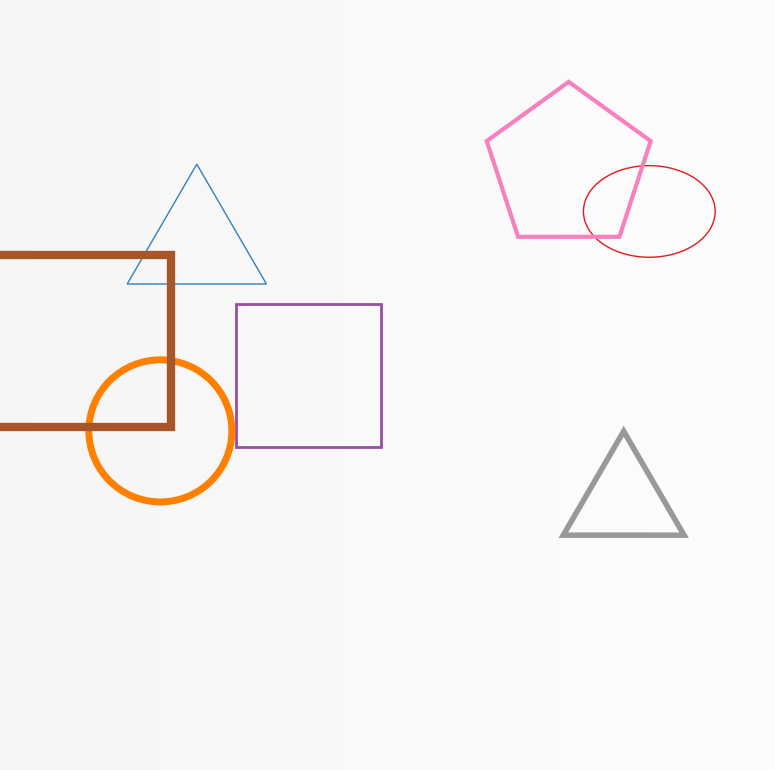[{"shape": "oval", "thickness": 0.5, "radius": 0.42, "center": [0.838, 0.725]}, {"shape": "triangle", "thickness": 0.5, "radius": 0.52, "center": [0.254, 0.683]}, {"shape": "square", "thickness": 1, "radius": 0.47, "center": [0.398, 0.512]}, {"shape": "circle", "thickness": 2.5, "radius": 0.46, "center": [0.207, 0.44]}, {"shape": "square", "thickness": 3, "radius": 0.56, "center": [0.109, 0.557]}, {"shape": "pentagon", "thickness": 1.5, "radius": 0.56, "center": [0.734, 0.782]}, {"shape": "triangle", "thickness": 2, "radius": 0.45, "center": [0.805, 0.35]}]